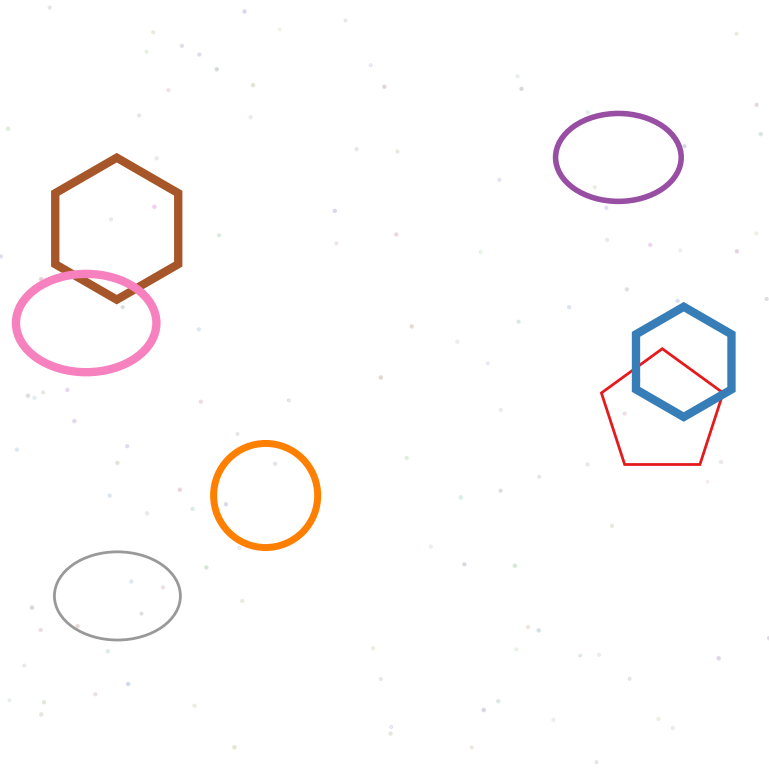[{"shape": "pentagon", "thickness": 1, "radius": 0.42, "center": [0.86, 0.464]}, {"shape": "hexagon", "thickness": 3, "radius": 0.36, "center": [0.888, 0.53]}, {"shape": "oval", "thickness": 2, "radius": 0.41, "center": [0.803, 0.796]}, {"shape": "circle", "thickness": 2.5, "radius": 0.34, "center": [0.345, 0.357]}, {"shape": "hexagon", "thickness": 3, "radius": 0.46, "center": [0.152, 0.703]}, {"shape": "oval", "thickness": 3, "radius": 0.46, "center": [0.112, 0.58]}, {"shape": "oval", "thickness": 1, "radius": 0.41, "center": [0.152, 0.226]}]